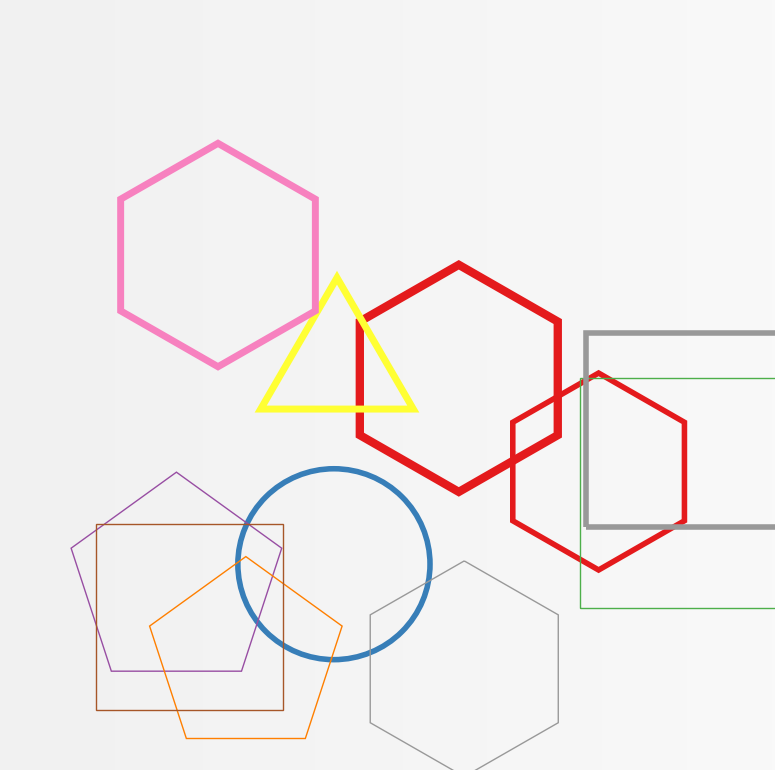[{"shape": "hexagon", "thickness": 2, "radius": 0.64, "center": [0.772, 0.388]}, {"shape": "hexagon", "thickness": 3, "radius": 0.74, "center": [0.592, 0.509]}, {"shape": "circle", "thickness": 2, "radius": 0.62, "center": [0.431, 0.267]}, {"shape": "square", "thickness": 0.5, "radius": 0.75, "center": [0.897, 0.36]}, {"shape": "pentagon", "thickness": 0.5, "radius": 0.71, "center": [0.228, 0.244]}, {"shape": "pentagon", "thickness": 0.5, "radius": 0.65, "center": [0.317, 0.147]}, {"shape": "triangle", "thickness": 2.5, "radius": 0.57, "center": [0.435, 0.526]}, {"shape": "square", "thickness": 0.5, "radius": 0.6, "center": [0.244, 0.199]}, {"shape": "hexagon", "thickness": 2.5, "radius": 0.73, "center": [0.281, 0.669]}, {"shape": "square", "thickness": 2, "radius": 0.63, "center": [0.882, 0.441]}, {"shape": "hexagon", "thickness": 0.5, "radius": 0.7, "center": [0.599, 0.131]}]